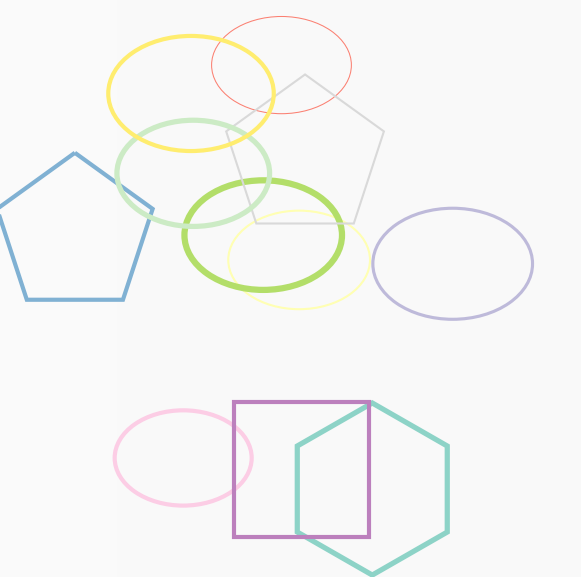[{"shape": "hexagon", "thickness": 2.5, "radius": 0.74, "center": [0.64, 0.152]}, {"shape": "oval", "thickness": 1, "radius": 0.61, "center": [0.515, 0.549]}, {"shape": "oval", "thickness": 1.5, "radius": 0.69, "center": [0.779, 0.542]}, {"shape": "oval", "thickness": 0.5, "radius": 0.6, "center": [0.484, 0.886]}, {"shape": "pentagon", "thickness": 2, "radius": 0.7, "center": [0.129, 0.594]}, {"shape": "oval", "thickness": 3, "radius": 0.68, "center": [0.453, 0.592]}, {"shape": "oval", "thickness": 2, "radius": 0.59, "center": [0.315, 0.206]}, {"shape": "pentagon", "thickness": 1, "radius": 0.71, "center": [0.525, 0.728]}, {"shape": "square", "thickness": 2, "radius": 0.58, "center": [0.518, 0.186]}, {"shape": "oval", "thickness": 2.5, "radius": 0.66, "center": [0.332, 0.699]}, {"shape": "oval", "thickness": 2, "radius": 0.71, "center": [0.329, 0.837]}]